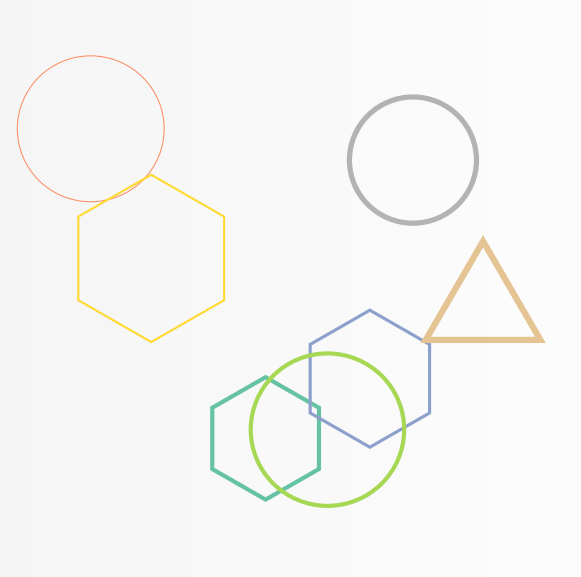[{"shape": "hexagon", "thickness": 2, "radius": 0.53, "center": [0.457, 0.24]}, {"shape": "circle", "thickness": 0.5, "radius": 0.63, "center": [0.156, 0.776]}, {"shape": "hexagon", "thickness": 1.5, "radius": 0.59, "center": [0.636, 0.343]}, {"shape": "circle", "thickness": 2, "radius": 0.66, "center": [0.563, 0.255]}, {"shape": "hexagon", "thickness": 1, "radius": 0.72, "center": [0.26, 0.552]}, {"shape": "triangle", "thickness": 3, "radius": 0.57, "center": [0.831, 0.468]}, {"shape": "circle", "thickness": 2.5, "radius": 0.55, "center": [0.71, 0.722]}]